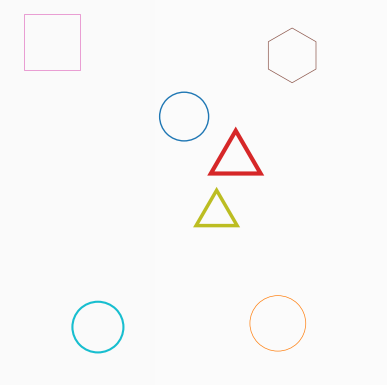[{"shape": "circle", "thickness": 1, "radius": 0.32, "center": [0.475, 0.697]}, {"shape": "circle", "thickness": 0.5, "radius": 0.36, "center": [0.717, 0.16]}, {"shape": "triangle", "thickness": 3, "radius": 0.37, "center": [0.608, 0.586]}, {"shape": "hexagon", "thickness": 0.5, "radius": 0.36, "center": [0.754, 0.856]}, {"shape": "square", "thickness": 0.5, "radius": 0.36, "center": [0.134, 0.891]}, {"shape": "triangle", "thickness": 2.5, "radius": 0.31, "center": [0.559, 0.445]}, {"shape": "circle", "thickness": 1.5, "radius": 0.33, "center": [0.253, 0.15]}]